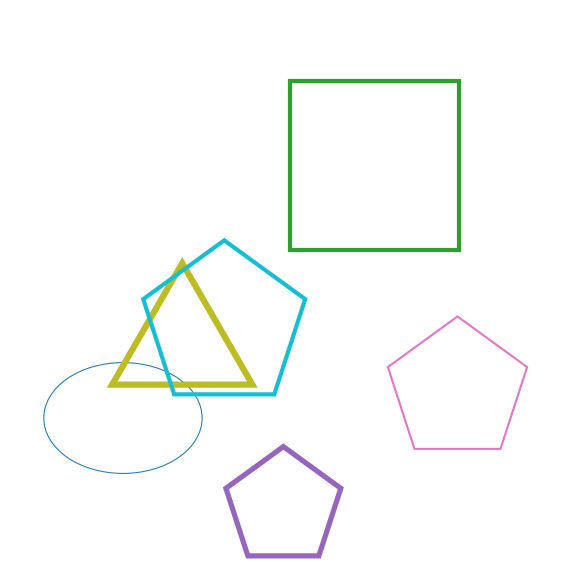[{"shape": "oval", "thickness": 0.5, "radius": 0.69, "center": [0.213, 0.275]}, {"shape": "square", "thickness": 2, "radius": 0.73, "center": [0.649, 0.713]}, {"shape": "pentagon", "thickness": 2.5, "radius": 0.52, "center": [0.491, 0.121]}, {"shape": "pentagon", "thickness": 1, "radius": 0.63, "center": [0.792, 0.324]}, {"shape": "triangle", "thickness": 3, "radius": 0.7, "center": [0.316, 0.403]}, {"shape": "pentagon", "thickness": 2, "radius": 0.74, "center": [0.388, 0.436]}]